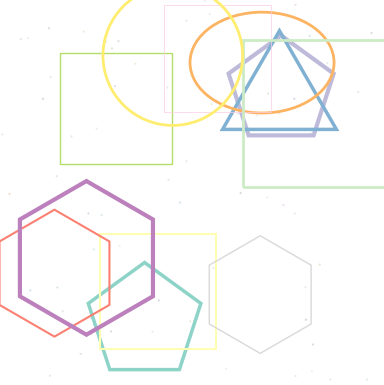[{"shape": "pentagon", "thickness": 2.5, "radius": 0.77, "center": [0.376, 0.164]}, {"shape": "square", "thickness": 1.5, "radius": 0.75, "center": [0.41, 0.243]}, {"shape": "pentagon", "thickness": 3, "radius": 0.72, "center": [0.73, 0.764]}, {"shape": "hexagon", "thickness": 1.5, "radius": 0.82, "center": [0.141, 0.29]}, {"shape": "triangle", "thickness": 2.5, "radius": 0.85, "center": [0.726, 0.749]}, {"shape": "oval", "thickness": 2, "radius": 0.94, "center": [0.681, 0.837]}, {"shape": "square", "thickness": 1, "radius": 0.73, "center": [0.302, 0.718]}, {"shape": "square", "thickness": 0.5, "radius": 0.7, "center": [0.565, 0.848]}, {"shape": "hexagon", "thickness": 1, "radius": 0.76, "center": [0.676, 0.235]}, {"shape": "hexagon", "thickness": 3, "radius": 1.0, "center": [0.224, 0.33]}, {"shape": "square", "thickness": 2, "radius": 0.95, "center": [0.822, 0.705]}, {"shape": "circle", "thickness": 2, "radius": 0.91, "center": [0.449, 0.856]}]